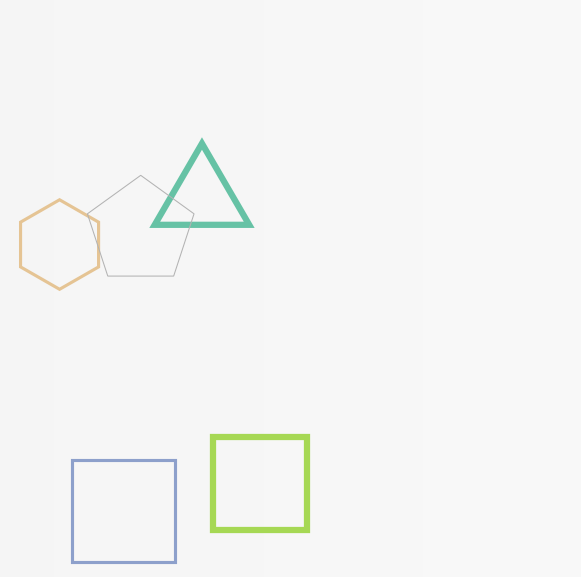[{"shape": "triangle", "thickness": 3, "radius": 0.47, "center": [0.347, 0.657]}, {"shape": "square", "thickness": 1.5, "radius": 0.44, "center": [0.212, 0.115]}, {"shape": "square", "thickness": 3, "radius": 0.41, "center": [0.447, 0.162]}, {"shape": "hexagon", "thickness": 1.5, "radius": 0.39, "center": [0.102, 0.576]}, {"shape": "pentagon", "thickness": 0.5, "radius": 0.48, "center": [0.242, 0.599]}]